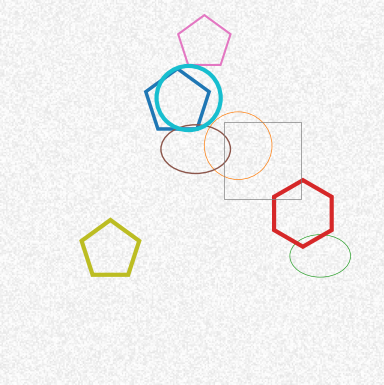[{"shape": "pentagon", "thickness": 2.5, "radius": 0.43, "center": [0.461, 0.735]}, {"shape": "circle", "thickness": 0.5, "radius": 0.44, "center": [0.619, 0.622]}, {"shape": "oval", "thickness": 0.5, "radius": 0.39, "center": [0.832, 0.335]}, {"shape": "hexagon", "thickness": 3, "radius": 0.43, "center": [0.787, 0.446]}, {"shape": "oval", "thickness": 1, "radius": 0.45, "center": [0.508, 0.613]}, {"shape": "pentagon", "thickness": 1.5, "radius": 0.36, "center": [0.531, 0.889]}, {"shape": "square", "thickness": 0.5, "radius": 0.5, "center": [0.682, 0.583]}, {"shape": "pentagon", "thickness": 3, "radius": 0.39, "center": [0.287, 0.35]}, {"shape": "circle", "thickness": 3, "radius": 0.42, "center": [0.49, 0.745]}]